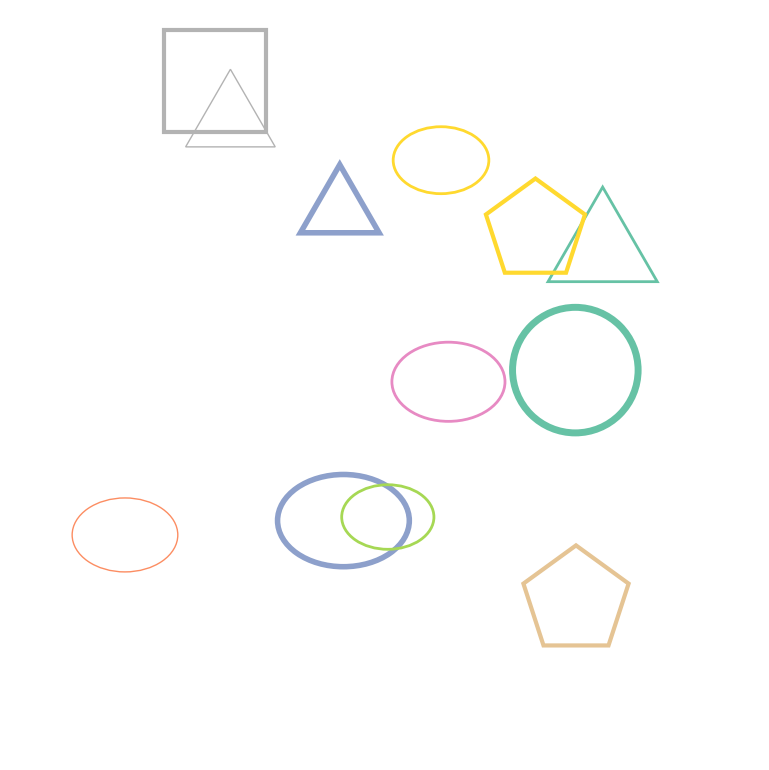[{"shape": "triangle", "thickness": 1, "radius": 0.41, "center": [0.783, 0.675]}, {"shape": "circle", "thickness": 2.5, "radius": 0.41, "center": [0.747, 0.519]}, {"shape": "oval", "thickness": 0.5, "radius": 0.34, "center": [0.162, 0.305]}, {"shape": "triangle", "thickness": 2, "radius": 0.29, "center": [0.441, 0.727]}, {"shape": "oval", "thickness": 2, "radius": 0.43, "center": [0.446, 0.324]}, {"shape": "oval", "thickness": 1, "radius": 0.37, "center": [0.582, 0.504]}, {"shape": "oval", "thickness": 1, "radius": 0.3, "center": [0.504, 0.329]}, {"shape": "oval", "thickness": 1, "radius": 0.31, "center": [0.573, 0.792]}, {"shape": "pentagon", "thickness": 1.5, "radius": 0.34, "center": [0.695, 0.701]}, {"shape": "pentagon", "thickness": 1.5, "radius": 0.36, "center": [0.748, 0.22]}, {"shape": "square", "thickness": 1.5, "radius": 0.33, "center": [0.28, 0.894]}, {"shape": "triangle", "thickness": 0.5, "radius": 0.34, "center": [0.299, 0.843]}]